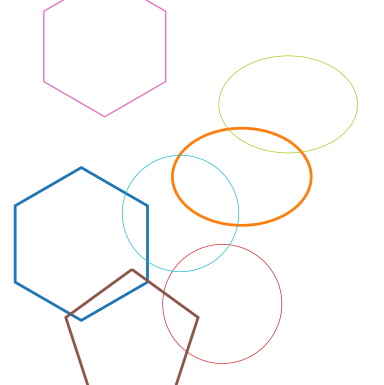[{"shape": "hexagon", "thickness": 2, "radius": 0.99, "center": [0.211, 0.366]}, {"shape": "oval", "thickness": 2, "radius": 0.9, "center": [0.628, 0.541]}, {"shape": "circle", "thickness": 0.5, "radius": 0.77, "center": [0.577, 0.211]}, {"shape": "pentagon", "thickness": 2, "radius": 0.9, "center": [0.343, 0.12]}, {"shape": "hexagon", "thickness": 1, "radius": 0.91, "center": [0.272, 0.879]}, {"shape": "oval", "thickness": 0.5, "radius": 0.9, "center": [0.749, 0.729]}, {"shape": "circle", "thickness": 0.5, "radius": 0.76, "center": [0.469, 0.446]}]